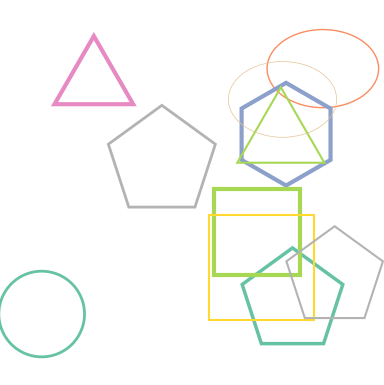[{"shape": "pentagon", "thickness": 2.5, "radius": 0.69, "center": [0.76, 0.219]}, {"shape": "circle", "thickness": 2, "radius": 0.56, "center": [0.108, 0.184]}, {"shape": "oval", "thickness": 1, "radius": 0.72, "center": [0.839, 0.822]}, {"shape": "hexagon", "thickness": 3, "radius": 0.67, "center": [0.743, 0.651]}, {"shape": "triangle", "thickness": 3, "radius": 0.59, "center": [0.244, 0.788]}, {"shape": "square", "thickness": 3, "radius": 0.56, "center": [0.668, 0.397]}, {"shape": "triangle", "thickness": 1.5, "radius": 0.65, "center": [0.729, 0.643]}, {"shape": "square", "thickness": 1.5, "radius": 0.68, "center": [0.68, 0.305]}, {"shape": "oval", "thickness": 0.5, "radius": 0.7, "center": [0.734, 0.742]}, {"shape": "pentagon", "thickness": 2, "radius": 0.73, "center": [0.42, 0.58]}, {"shape": "pentagon", "thickness": 1.5, "radius": 0.66, "center": [0.869, 0.281]}]